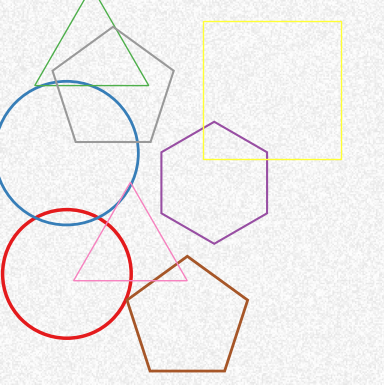[{"shape": "circle", "thickness": 2.5, "radius": 0.84, "center": [0.174, 0.289]}, {"shape": "circle", "thickness": 2, "radius": 0.93, "center": [0.173, 0.602]}, {"shape": "triangle", "thickness": 1, "radius": 0.85, "center": [0.238, 0.863]}, {"shape": "hexagon", "thickness": 1.5, "radius": 0.79, "center": [0.556, 0.525]}, {"shape": "square", "thickness": 1, "radius": 0.9, "center": [0.707, 0.766]}, {"shape": "pentagon", "thickness": 2, "radius": 0.82, "center": [0.487, 0.17]}, {"shape": "triangle", "thickness": 1, "radius": 0.85, "center": [0.339, 0.356]}, {"shape": "pentagon", "thickness": 1.5, "radius": 0.83, "center": [0.294, 0.765]}]